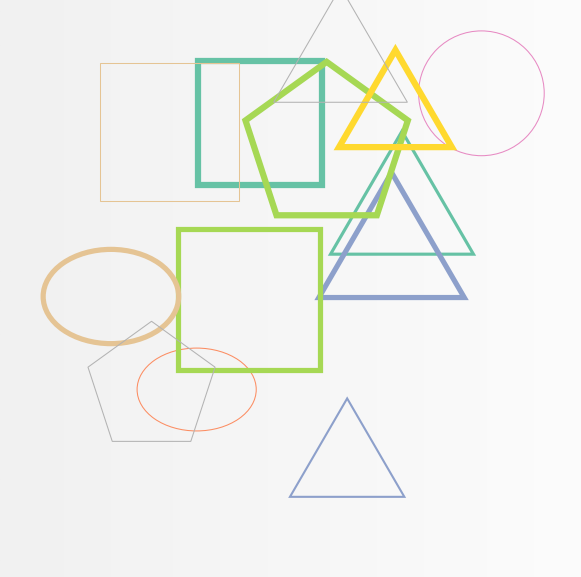[{"shape": "triangle", "thickness": 1.5, "radius": 0.71, "center": [0.692, 0.63]}, {"shape": "square", "thickness": 3, "radius": 0.54, "center": [0.447, 0.786]}, {"shape": "oval", "thickness": 0.5, "radius": 0.51, "center": [0.338, 0.325]}, {"shape": "triangle", "thickness": 1, "radius": 0.57, "center": [0.597, 0.196]}, {"shape": "triangle", "thickness": 2.5, "radius": 0.72, "center": [0.674, 0.556]}, {"shape": "circle", "thickness": 0.5, "radius": 0.54, "center": [0.828, 0.838]}, {"shape": "pentagon", "thickness": 3, "radius": 0.73, "center": [0.562, 0.745]}, {"shape": "square", "thickness": 2.5, "radius": 0.61, "center": [0.428, 0.481]}, {"shape": "triangle", "thickness": 3, "radius": 0.56, "center": [0.68, 0.8]}, {"shape": "square", "thickness": 0.5, "radius": 0.6, "center": [0.292, 0.771]}, {"shape": "oval", "thickness": 2.5, "radius": 0.58, "center": [0.191, 0.486]}, {"shape": "pentagon", "thickness": 0.5, "radius": 0.57, "center": [0.261, 0.328]}, {"shape": "triangle", "thickness": 0.5, "radius": 0.66, "center": [0.586, 0.888]}]